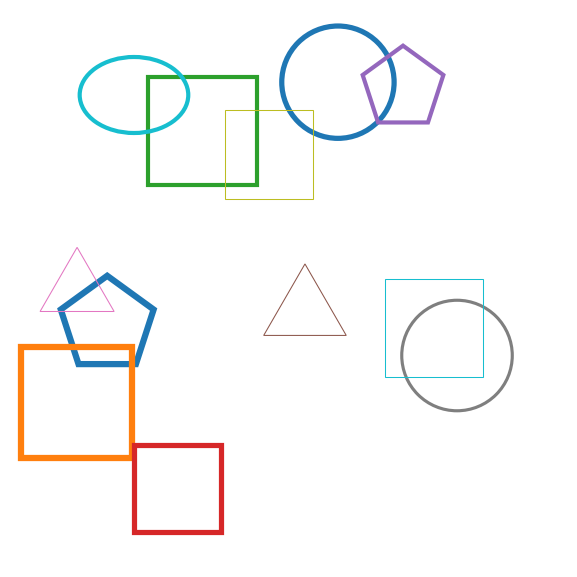[{"shape": "circle", "thickness": 2.5, "radius": 0.49, "center": [0.585, 0.857]}, {"shape": "pentagon", "thickness": 3, "radius": 0.42, "center": [0.186, 0.437]}, {"shape": "square", "thickness": 3, "radius": 0.48, "center": [0.132, 0.302]}, {"shape": "square", "thickness": 2, "radius": 0.47, "center": [0.351, 0.772]}, {"shape": "square", "thickness": 2.5, "radius": 0.38, "center": [0.308, 0.154]}, {"shape": "pentagon", "thickness": 2, "radius": 0.37, "center": [0.698, 0.847]}, {"shape": "triangle", "thickness": 0.5, "radius": 0.41, "center": [0.528, 0.46]}, {"shape": "triangle", "thickness": 0.5, "radius": 0.37, "center": [0.134, 0.497]}, {"shape": "circle", "thickness": 1.5, "radius": 0.48, "center": [0.791, 0.384]}, {"shape": "square", "thickness": 0.5, "radius": 0.38, "center": [0.466, 0.731]}, {"shape": "oval", "thickness": 2, "radius": 0.47, "center": [0.232, 0.835]}, {"shape": "square", "thickness": 0.5, "radius": 0.42, "center": [0.751, 0.431]}]